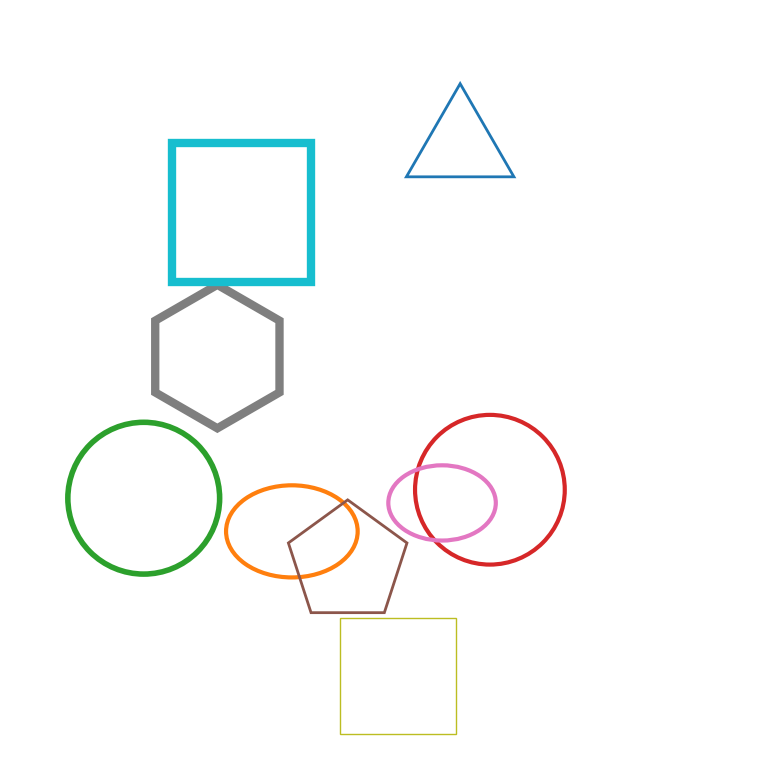[{"shape": "triangle", "thickness": 1, "radius": 0.4, "center": [0.598, 0.811]}, {"shape": "oval", "thickness": 1.5, "radius": 0.43, "center": [0.379, 0.31]}, {"shape": "circle", "thickness": 2, "radius": 0.49, "center": [0.187, 0.353]}, {"shape": "circle", "thickness": 1.5, "radius": 0.49, "center": [0.636, 0.364]}, {"shape": "pentagon", "thickness": 1, "radius": 0.4, "center": [0.452, 0.27]}, {"shape": "oval", "thickness": 1.5, "radius": 0.35, "center": [0.574, 0.347]}, {"shape": "hexagon", "thickness": 3, "radius": 0.47, "center": [0.282, 0.537]}, {"shape": "square", "thickness": 0.5, "radius": 0.38, "center": [0.517, 0.122]}, {"shape": "square", "thickness": 3, "radius": 0.45, "center": [0.314, 0.724]}]